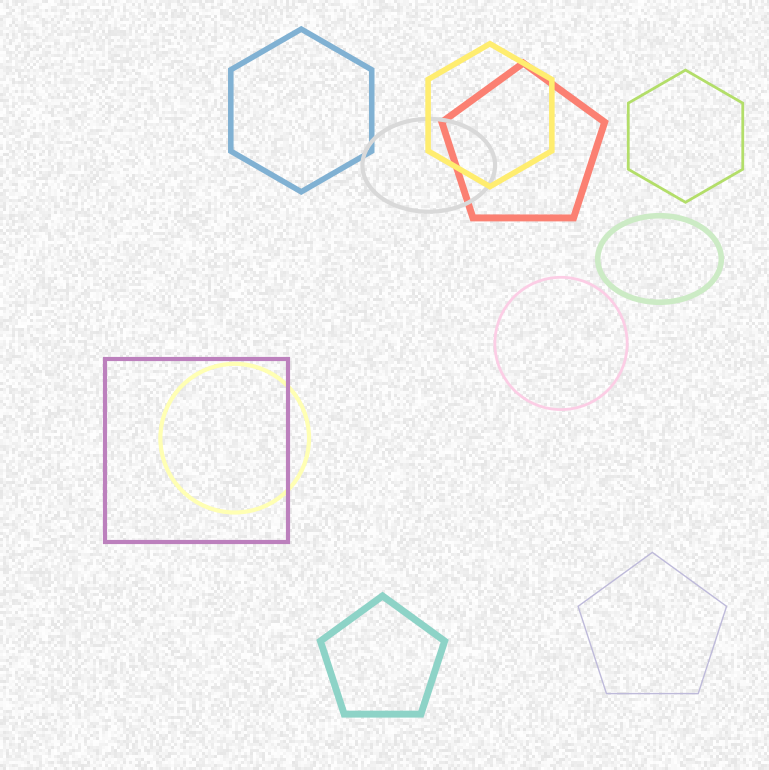[{"shape": "pentagon", "thickness": 2.5, "radius": 0.42, "center": [0.497, 0.141]}, {"shape": "circle", "thickness": 1.5, "radius": 0.48, "center": [0.305, 0.431]}, {"shape": "pentagon", "thickness": 0.5, "radius": 0.51, "center": [0.847, 0.181]}, {"shape": "pentagon", "thickness": 2.5, "radius": 0.56, "center": [0.68, 0.807]}, {"shape": "hexagon", "thickness": 2, "radius": 0.53, "center": [0.391, 0.857]}, {"shape": "hexagon", "thickness": 1, "radius": 0.43, "center": [0.89, 0.823]}, {"shape": "circle", "thickness": 1, "radius": 0.43, "center": [0.729, 0.554]}, {"shape": "oval", "thickness": 1.5, "radius": 0.43, "center": [0.557, 0.785]}, {"shape": "square", "thickness": 1.5, "radius": 0.6, "center": [0.255, 0.415]}, {"shape": "oval", "thickness": 2, "radius": 0.4, "center": [0.857, 0.664]}, {"shape": "hexagon", "thickness": 2, "radius": 0.46, "center": [0.636, 0.85]}]